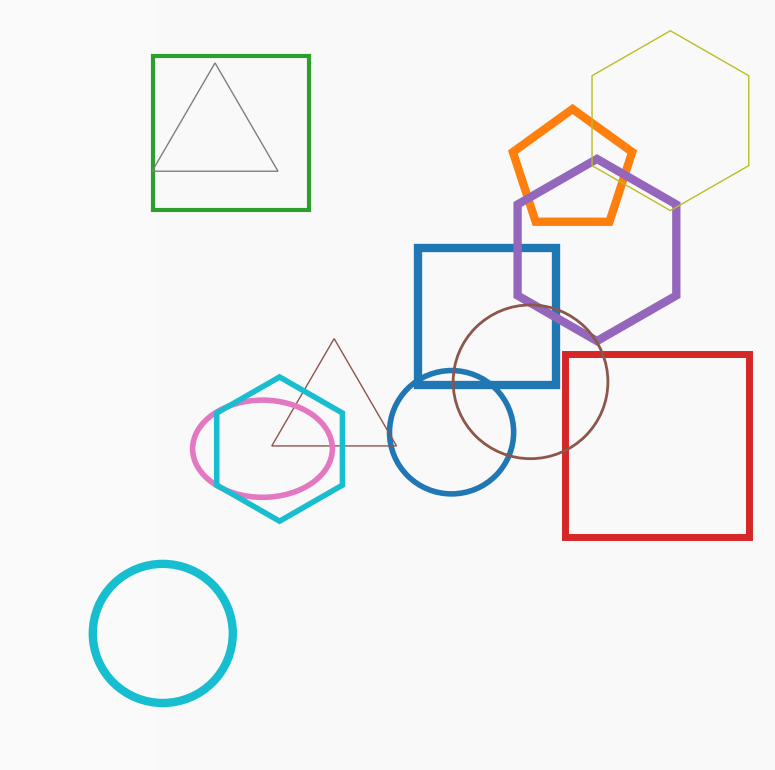[{"shape": "circle", "thickness": 2, "radius": 0.4, "center": [0.583, 0.439]}, {"shape": "square", "thickness": 3, "radius": 0.45, "center": [0.628, 0.589]}, {"shape": "pentagon", "thickness": 3, "radius": 0.4, "center": [0.739, 0.777]}, {"shape": "square", "thickness": 1.5, "radius": 0.5, "center": [0.298, 0.827]}, {"shape": "square", "thickness": 2.5, "radius": 0.6, "center": [0.848, 0.422]}, {"shape": "hexagon", "thickness": 3, "radius": 0.59, "center": [0.77, 0.675]}, {"shape": "triangle", "thickness": 0.5, "radius": 0.46, "center": [0.431, 0.467]}, {"shape": "circle", "thickness": 1, "radius": 0.5, "center": [0.685, 0.504]}, {"shape": "oval", "thickness": 2, "radius": 0.45, "center": [0.339, 0.417]}, {"shape": "triangle", "thickness": 0.5, "radius": 0.47, "center": [0.277, 0.824]}, {"shape": "hexagon", "thickness": 0.5, "radius": 0.58, "center": [0.865, 0.843]}, {"shape": "hexagon", "thickness": 2, "radius": 0.47, "center": [0.361, 0.417]}, {"shape": "circle", "thickness": 3, "radius": 0.45, "center": [0.21, 0.177]}]